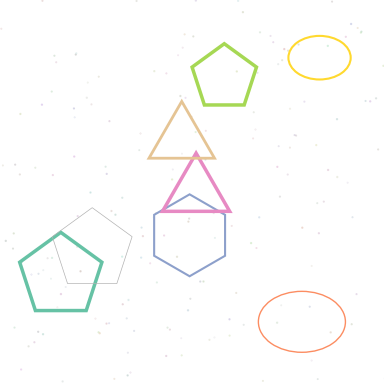[{"shape": "pentagon", "thickness": 2.5, "radius": 0.56, "center": [0.158, 0.284]}, {"shape": "oval", "thickness": 1, "radius": 0.57, "center": [0.784, 0.164]}, {"shape": "hexagon", "thickness": 1.5, "radius": 0.53, "center": [0.492, 0.389]}, {"shape": "triangle", "thickness": 2.5, "radius": 0.5, "center": [0.509, 0.501]}, {"shape": "pentagon", "thickness": 2.5, "radius": 0.44, "center": [0.583, 0.798]}, {"shape": "oval", "thickness": 1.5, "radius": 0.4, "center": [0.83, 0.85]}, {"shape": "triangle", "thickness": 2, "radius": 0.49, "center": [0.472, 0.638]}, {"shape": "pentagon", "thickness": 0.5, "radius": 0.54, "center": [0.239, 0.352]}]